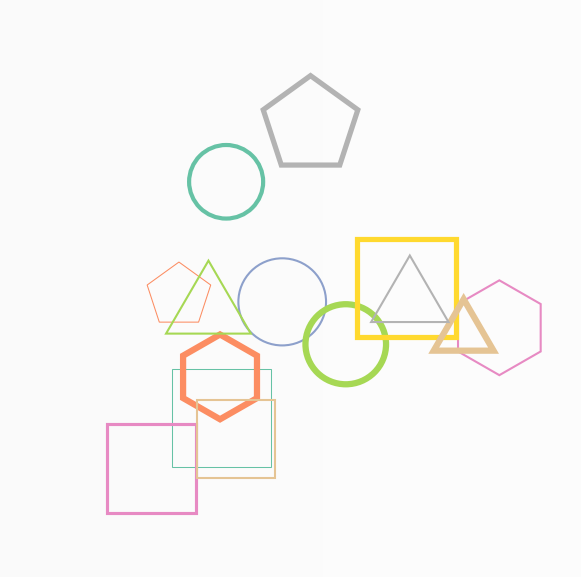[{"shape": "square", "thickness": 0.5, "radius": 0.42, "center": [0.381, 0.275]}, {"shape": "circle", "thickness": 2, "radius": 0.32, "center": [0.389, 0.684]}, {"shape": "hexagon", "thickness": 3, "radius": 0.37, "center": [0.379, 0.347]}, {"shape": "pentagon", "thickness": 0.5, "radius": 0.29, "center": [0.308, 0.488]}, {"shape": "circle", "thickness": 1, "radius": 0.38, "center": [0.486, 0.476]}, {"shape": "hexagon", "thickness": 1, "radius": 0.41, "center": [0.859, 0.432]}, {"shape": "square", "thickness": 1.5, "radius": 0.38, "center": [0.26, 0.188]}, {"shape": "circle", "thickness": 3, "radius": 0.35, "center": [0.595, 0.403]}, {"shape": "triangle", "thickness": 1, "radius": 0.42, "center": [0.359, 0.464]}, {"shape": "square", "thickness": 2.5, "radius": 0.43, "center": [0.7, 0.501]}, {"shape": "square", "thickness": 1, "radius": 0.34, "center": [0.406, 0.239]}, {"shape": "triangle", "thickness": 3, "radius": 0.3, "center": [0.798, 0.422]}, {"shape": "triangle", "thickness": 1, "radius": 0.38, "center": [0.705, 0.48]}, {"shape": "pentagon", "thickness": 2.5, "radius": 0.43, "center": [0.534, 0.783]}]